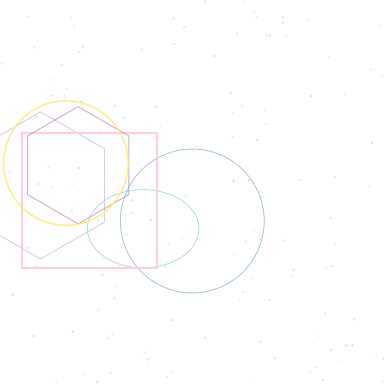[{"shape": "oval", "thickness": 0.5, "radius": 0.72, "center": [0.372, 0.406]}, {"shape": "hexagon", "thickness": 0.5, "radius": 0.96, "center": [0.106, 0.518]}, {"shape": "circle", "thickness": 0.5, "radius": 0.93, "center": [0.499, 0.426]}, {"shape": "square", "thickness": 1.5, "radius": 0.88, "center": [0.232, 0.479]}, {"shape": "hexagon", "thickness": 0.5, "radius": 0.76, "center": [0.203, 0.571]}, {"shape": "circle", "thickness": 1, "radius": 0.81, "center": [0.171, 0.576]}]